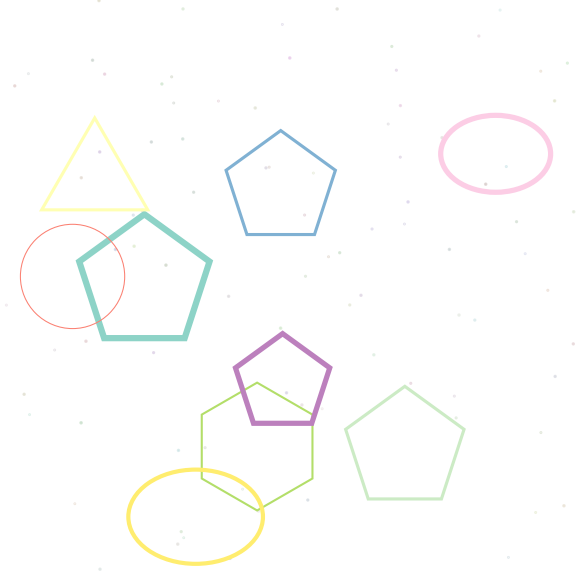[{"shape": "pentagon", "thickness": 3, "radius": 0.59, "center": [0.25, 0.51]}, {"shape": "triangle", "thickness": 1.5, "radius": 0.53, "center": [0.164, 0.689]}, {"shape": "circle", "thickness": 0.5, "radius": 0.45, "center": [0.126, 0.52]}, {"shape": "pentagon", "thickness": 1.5, "radius": 0.5, "center": [0.486, 0.674]}, {"shape": "hexagon", "thickness": 1, "radius": 0.55, "center": [0.445, 0.226]}, {"shape": "oval", "thickness": 2.5, "radius": 0.48, "center": [0.858, 0.733]}, {"shape": "pentagon", "thickness": 2.5, "radius": 0.43, "center": [0.489, 0.336]}, {"shape": "pentagon", "thickness": 1.5, "radius": 0.54, "center": [0.701, 0.222]}, {"shape": "oval", "thickness": 2, "radius": 0.58, "center": [0.339, 0.104]}]